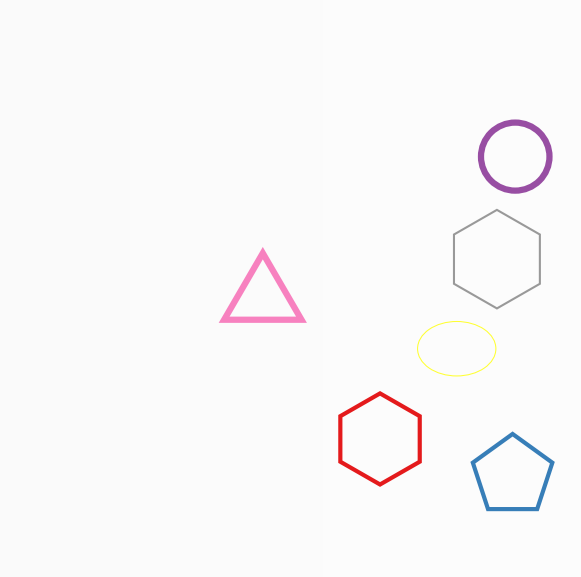[{"shape": "hexagon", "thickness": 2, "radius": 0.39, "center": [0.654, 0.239]}, {"shape": "pentagon", "thickness": 2, "radius": 0.36, "center": [0.882, 0.176]}, {"shape": "circle", "thickness": 3, "radius": 0.29, "center": [0.886, 0.728]}, {"shape": "oval", "thickness": 0.5, "radius": 0.34, "center": [0.786, 0.395]}, {"shape": "triangle", "thickness": 3, "radius": 0.38, "center": [0.452, 0.484]}, {"shape": "hexagon", "thickness": 1, "radius": 0.43, "center": [0.855, 0.55]}]